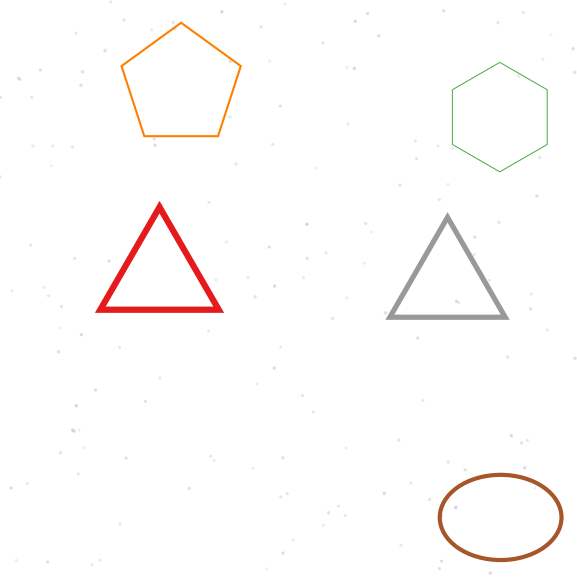[{"shape": "triangle", "thickness": 3, "radius": 0.59, "center": [0.276, 0.522]}, {"shape": "hexagon", "thickness": 0.5, "radius": 0.47, "center": [0.865, 0.796]}, {"shape": "pentagon", "thickness": 1, "radius": 0.54, "center": [0.314, 0.851]}, {"shape": "oval", "thickness": 2, "radius": 0.53, "center": [0.867, 0.103]}, {"shape": "triangle", "thickness": 2.5, "radius": 0.58, "center": [0.775, 0.507]}]